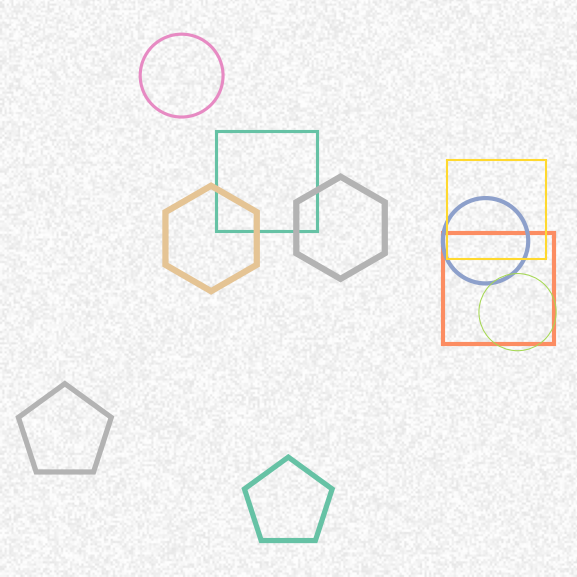[{"shape": "pentagon", "thickness": 2.5, "radius": 0.4, "center": [0.499, 0.128]}, {"shape": "square", "thickness": 1.5, "radius": 0.44, "center": [0.461, 0.686]}, {"shape": "square", "thickness": 2, "radius": 0.48, "center": [0.864, 0.5]}, {"shape": "circle", "thickness": 2, "radius": 0.37, "center": [0.841, 0.582]}, {"shape": "circle", "thickness": 1.5, "radius": 0.36, "center": [0.315, 0.868]}, {"shape": "circle", "thickness": 0.5, "radius": 0.33, "center": [0.896, 0.459]}, {"shape": "square", "thickness": 1, "radius": 0.43, "center": [0.86, 0.636]}, {"shape": "hexagon", "thickness": 3, "radius": 0.46, "center": [0.366, 0.586]}, {"shape": "hexagon", "thickness": 3, "radius": 0.44, "center": [0.59, 0.605]}, {"shape": "pentagon", "thickness": 2.5, "radius": 0.42, "center": [0.112, 0.25]}]